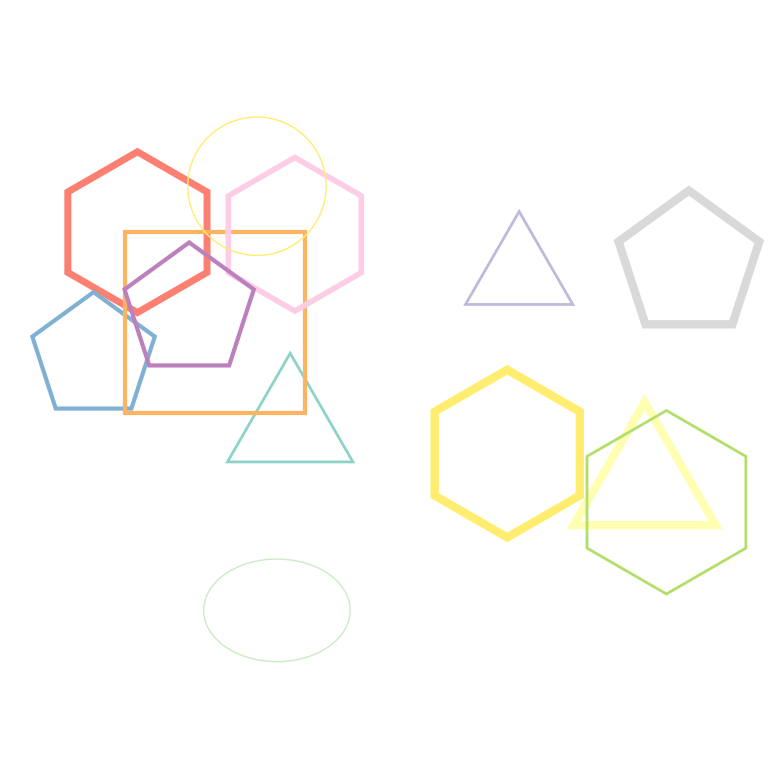[{"shape": "triangle", "thickness": 1, "radius": 0.47, "center": [0.377, 0.447]}, {"shape": "triangle", "thickness": 3, "radius": 0.53, "center": [0.837, 0.371]}, {"shape": "triangle", "thickness": 1, "radius": 0.4, "center": [0.674, 0.645]}, {"shape": "hexagon", "thickness": 2.5, "radius": 0.52, "center": [0.178, 0.698]}, {"shape": "pentagon", "thickness": 1.5, "radius": 0.42, "center": [0.121, 0.537]}, {"shape": "square", "thickness": 1.5, "radius": 0.59, "center": [0.279, 0.581]}, {"shape": "hexagon", "thickness": 1, "radius": 0.6, "center": [0.866, 0.348]}, {"shape": "hexagon", "thickness": 2, "radius": 0.5, "center": [0.383, 0.696]}, {"shape": "pentagon", "thickness": 3, "radius": 0.48, "center": [0.895, 0.657]}, {"shape": "pentagon", "thickness": 1.5, "radius": 0.44, "center": [0.246, 0.597]}, {"shape": "oval", "thickness": 0.5, "radius": 0.48, "center": [0.36, 0.207]}, {"shape": "circle", "thickness": 0.5, "radius": 0.45, "center": [0.334, 0.758]}, {"shape": "hexagon", "thickness": 3, "radius": 0.54, "center": [0.659, 0.411]}]